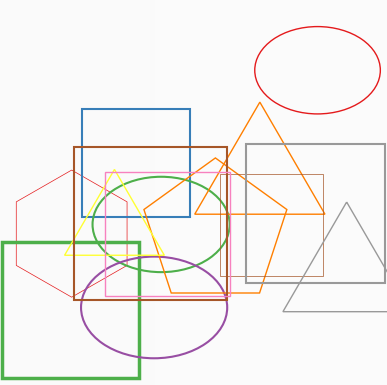[{"shape": "oval", "thickness": 1, "radius": 0.81, "center": [0.819, 0.818]}, {"shape": "hexagon", "thickness": 0.5, "radius": 0.83, "center": [0.185, 0.393]}, {"shape": "square", "thickness": 1.5, "radius": 0.7, "center": [0.351, 0.578]}, {"shape": "square", "thickness": 2.5, "radius": 0.88, "center": [0.183, 0.196]}, {"shape": "oval", "thickness": 1.5, "radius": 0.88, "center": [0.416, 0.417]}, {"shape": "oval", "thickness": 1.5, "radius": 0.94, "center": [0.398, 0.201]}, {"shape": "triangle", "thickness": 1, "radius": 0.97, "center": [0.671, 0.541]}, {"shape": "pentagon", "thickness": 1, "radius": 0.97, "center": [0.556, 0.396]}, {"shape": "triangle", "thickness": 1, "radius": 0.74, "center": [0.295, 0.411]}, {"shape": "square", "thickness": 0.5, "radius": 0.67, "center": [0.7, 0.416]}, {"shape": "square", "thickness": 1.5, "radius": 0.99, "center": [0.388, 0.419]}, {"shape": "square", "thickness": 1, "radius": 0.81, "center": [0.432, 0.393]}, {"shape": "square", "thickness": 1.5, "radius": 0.9, "center": [0.814, 0.446]}, {"shape": "triangle", "thickness": 1, "radius": 0.95, "center": [0.895, 0.285]}]